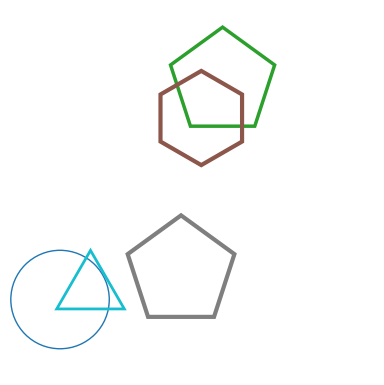[{"shape": "circle", "thickness": 1, "radius": 0.64, "center": [0.156, 0.222]}, {"shape": "pentagon", "thickness": 2.5, "radius": 0.71, "center": [0.578, 0.787]}, {"shape": "hexagon", "thickness": 3, "radius": 0.61, "center": [0.523, 0.693]}, {"shape": "pentagon", "thickness": 3, "radius": 0.73, "center": [0.47, 0.295]}, {"shape": "triangle", "thickness": 2, "radius": 0.51, "center": [0.235, 0.248]}]